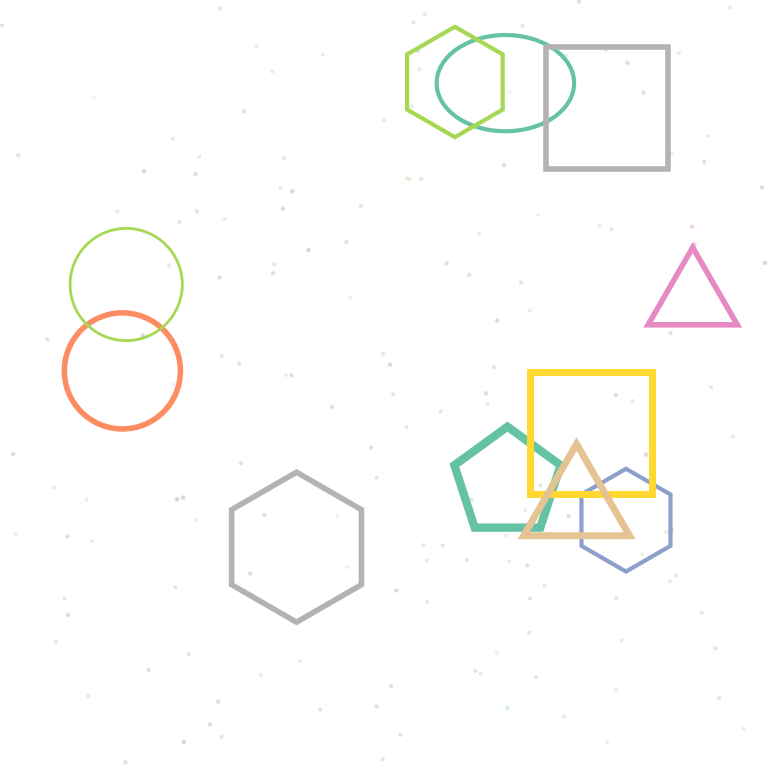[{"shape": "oval", "thickness": 1.5, "radius": 0.45, "center": [0.656, 0.892]}, {"shape": "pentagon", "thickness": 3, "radius": 0.36, "center": [0.659, 0.373]}, {"shape": "circle", "thickness": 2, "radius": 0.38, "center": [0.159, 0.518]}, {"shape": "hexagon", "thickness": 1.5, "radius": 0.33, "center": [0.813, 0.324]}, {"shape": "triangle", "thickness": 2, "radius": 0.33, "center": [0.9, 0.612]}, {"shape": "hexagon", "thickness": 1.5, "radius": 0.36, "center": [0.591, 0.894]}, {"shape": "circle", "thickness": 1, "radius": 0.36, "center": [0.164, 0.631]}, {"shape": "square", "thickness": 2.5, "radius": 0.4, "center": [0.767, 0.438]}, {"shape": "triangle", "thickness": 2.5, "radius": 0.4, "center": [0.749, 0.344]}, {"shape": "square", "thickness": 2, "radius": 0.4, "center": [0.788, 0.859]}, {"shape": "hexagon", "thickness": 2, "radius": 0.49, "center": [0.385, 0.289]}]